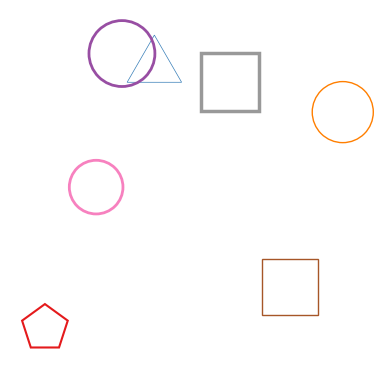[{"shape": "pentagon", "thickness": 1.5, "radius": 0.31, "center": [0.117, 0.148]}, {"shape": "triangle", "thickness": 0.5, "radius": 0.41, "center": [0.401, 0.827]}, {"shape": "circle", "thickness": 2, "radius": 0.43, "center": [0.317, 0.861]}, {"shape": "circle", "thickness": 1, "radius": 0.4, "center": [0.89, 0.709]}, {"shape": "square", "thickness": 1, "radius": 0.36, "center": [0.753, 0.255]}, {"shape": "circle", "thickness": 2, "radius": 0.35, "center": [0.25, 0.514]}, {"shape": "square", "thickness": 2.5, "radius": 0.38, "center": [0.596, 0.787]}]